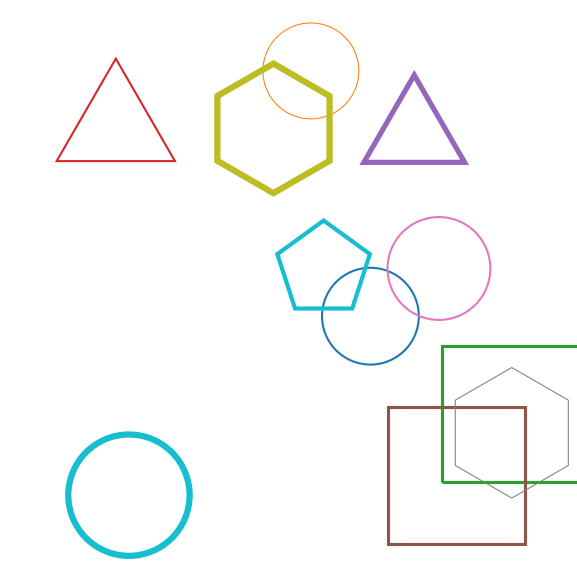[{"shape": "circle", "thickness": 1, "radius": 0.42, "center": [0.641, 0.452]}, {"shape": "circle", "thickness": 0.5, "radius": 0.42, "center": [0.538, 0.876]}, {"shape": "square", "thickness": 1.5, "radius": 0.59, "center": [0.884, 0.282]}, {"shape": "triangle", "thickness": 1, "radius": 0.59, "center": [0.201, 0.779]}, {"shape": "triangle", "thickness": 2.5, "radius": 0.5, "center": [0.717, 0.768]}, {"shape": "square", "thickness": 1.5, "radius": 0.59, "center": [0.79, 0.176]}, {"shape": "circle", "thickness": 1, "radius": 0.45, "center": [0.76, 0.534]}, {"shape": "hexagon", "thickness": 0.5, "radius": 0.57, "center": [0.886, 0.25]}, {"shape": "hexagon", "thickness": 3, "radius": 0.56, "center": [0.474, 0.777]}, {"shape": "pentagon", "thickness": 2, "radius": 0.42, "center": [0.56, 0.533]}, {"shape": "circle", "thickness": 3, "radius": 0.53, "center": [0.223, 0.142]}]